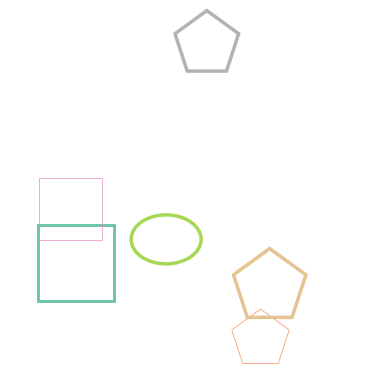[{"shape": "square", "thickness": 2, "radius": 0.5, "center": [0.197, 0.317]}, {"shape": "pentagon", "thickness": 0.5, "radius": 0.39, "center": [0.677, 0.119]}, {"shape": "square", "thickness": 0.5, "radius": 0.41, "center": [0.184, 0.457]}, {"shape": "oval", "thickness": 2.5, "radius": 0.45, "center": [0.432, 0.378]}, {"shape": "pentagon", "thickness": 2.5, "radius": 0.49, "center": [0.7, 0.256]}, {"shape": "pentagon", "thickness": 2.5, "radius": 0.43, "center": [0.537, 0.886]}]